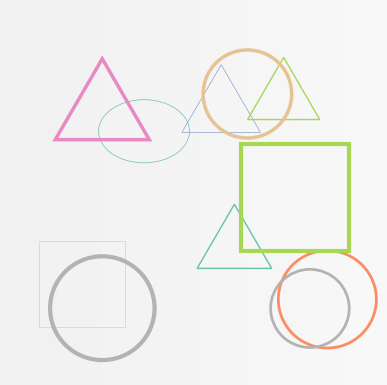[{"shape": "triangle", "thickness": 1, "radius": 0.56, "center": [0.605, 0.358]}, {"shape": "oval", "thickness": 0.5, "radius": 0.59, "center": [0.372, 0.659]}, {"shape": "circle", "thickness": 2, "radius": 0.63, "center": [0.845, 0.223]}, {"shape": "triangle", "thickness": 0.5, "radius": 0.59, "center": [0.571, 0.715]}, {"shape": "triangle", "thickness": 2.5, "radius": 0.7, "center": [0.264, 0.707]}, {"shape": "triangle", "thickness": 1, "radius": 0.54, "center": [0.732, 0.743]}, {"shape": "square", "thickness": 3, "radius": 0.7, "center": [0.762, 0.486]}, {"shape": "square", "thickness": 0.5, "radius": 0.56, "center": [0.212, 0.262]}, {"shape": "circle", "thickness": 2.5, "radius": 0.57, "center": [0.638, 0.756]}, {"shape": "circle", "thickness": 3, "radius": 0.67, "center": [0.264, 0.2]}, {"shape": "circle", "thickness": 2, "radius": 0.51, "center": [0.8, 0.199]}]